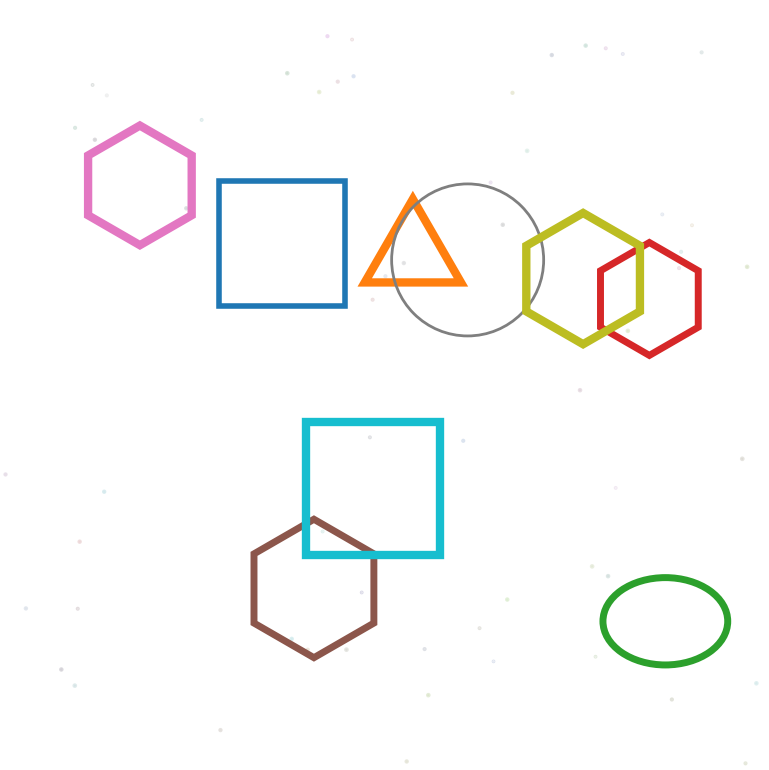[{"shape": "square", "thickness": 2, "radius": 0.41, "center": [0.366, 0.684]}, {"shape": "triangle", "thickness": 3, "radius": 0.36, "center": [0.536, 0.669]}, {"shape": "oval", "thickness": 2.5, "radius": 0.41, "center": [0.864, 0.193]}, {"shape": "hexagon", "thickness": 2.5, "radius": 0.37, "center": [0.843, 0.612]}, {"shape": "hexagon", "thickness": 2.5, "radius": 0.45, "center": [0.408, 0.236]}, {"shape": "hexagon", "thickness": 3, "radius": 0.39, "center": [0.182, 0.759]}, {"shape": "circle", "thickness": 1, "radius": 0.49, "center": [0.607, 0.662]}, {"shape": "hexagon", "thickness": 3, "radius": 0.43, "center": [0.757, 0.638]}, {"shape": "square", "thickness": 3, "radius": 0.43, "center": [0.484, 0.366]}]